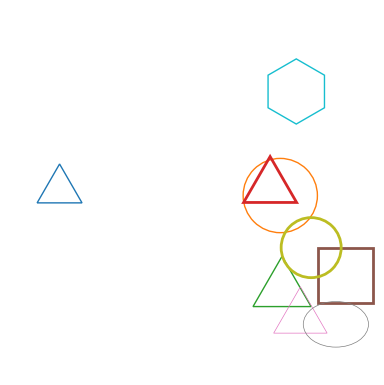[{"shape": "triangle", "thickness": 1, "radius": 0.34, "center": [0.155, 0.507]}, {"shape": "circle", "thickness": 1, "radius": 0.48, "center": [0.728, 0.492]}, {"shape": "triangle", "thickness": 1, "radius": 0.44, "center": [0.733, 0.247]}, {"shape": "triangle", "thickness": 2, "radius": 0.4, "center": [0.702, 0.514]}, {"shape": "square", "thickness": 2, "radius": 0.36, "center": [0.899, 0.284]}, {"shape": "triangle", "thickness": 0.5, "radius": 0.4, "center": [0.78, 0.175]}, {"shape": "oval", "thickness": 0.5, "radius": 0.42, "center": [0.872, 0.158]}, {"shape": "circle", "thickness": 2, "radius": 0.39, "center": [0.808, 0.357]}, {"shape": "hexagon", "thickness": 1, "radius": 0.42, "center": [0.77, 0.762]}]